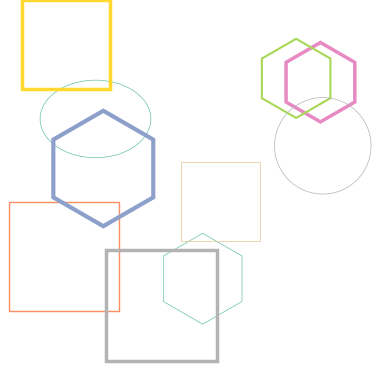[{"shape": "hexagon", "thickness": 0.5, "radius": 0.59, "center": [0.526, 0.276]}, {"shape": "oval", "thickness": 0.5, "radius": 0.72, "center": [0.248, 0.691]}, {"shape": "square", "thickness": 1, "radius": 0.71, "center": [0.167, 0.333]}, {"shape": "hexagon", "thickness": 3, "radius": 0.75, "center": [0.268, 0.562]}, {"shape": "hexagon", "thickness": 2.5, "radius": 0.52, "center": [0.832, 0.787]}, {"shape": "hexagon", "thickness": 1.5, "radius": 0.51, "center": [0.769, 0.796]}, {"shape": "square", "thickness": 2.5, "radius": 0.57, "center": [0.171, 0.884]}, {"shape": "square", "thickness": 0.5, "radius": 0.52, "center": [0.573, 0.476]}, {"shape": "square", "thickness": 2.5, "radius": 0.72, "center": [0.419, 0.206]}, {"shape": "circle", "thickness": 0.5, "radius": 0.63, "center": [0.838, 0.621]}]